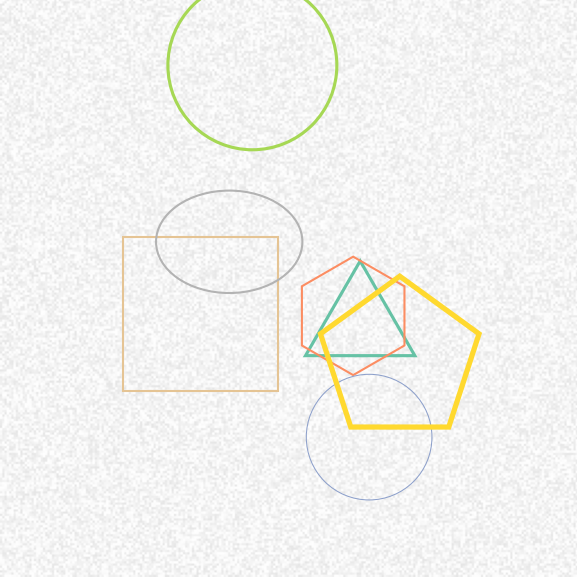[{"shape": "triangle", "thickness": 1.5, "radius": 0.55, "center": [0.624, 0.438]}, {"shape": "hexagon", "thickness": 1, "radius": 0.51, "center": [0.612, 0.452]}, {"shape": "circle", "thickness": 0.5, "radius": 0.54, "center": [0.639, 0.242]}, {"shape": "circle", "thickness": 1.5, "radius": 0.73, "center": [0.437, 0.886]}, {"shape": "pentagon", "thickness": 2.5, "radius": 0.72, "center": [0.692, 0.376]}, {"shape": "square", "thickness": 1, "radius": 0.67, "center": [0.347, 0.456]}, {"shape": "oval", "thickness": 1, "radius": 0.63, "center": [0.397, 0.58]}]